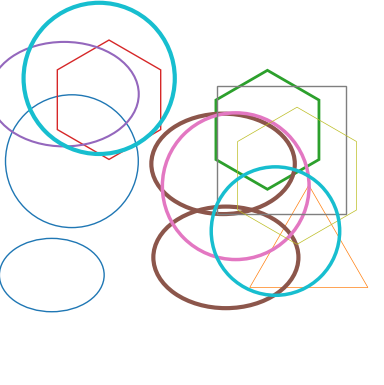[{"shape": "oval", "thickness": 1, "radius": 0.68, "center": [0.134, 0.286]}, {"shape": "circle", "thickness": 1, "radius": 0.86, "center": [0.187, 0.581]}, {"shape": "triangle", "thickness": 0.5, "radius": 0.89, "center": [0.802, 0.342]}, {"shape": "hexagon", "thickness": 2, "radius": 0.77, "center": [0.695, 0.663]}, {"shape": "hexagon", "thickness": 1, "radius": 0.78, "center": [0.283, 0.741]}, {"shape": "oval", "thickness": 1.5, "radius": 0.97, "center": [0.167, 0.755]}, {"shape": "oval", "thickness": 3, "radius": 0.94, "center": [0.587, 0.331]}, {"shape": "oval", "thickness": 3, "radius": 0.93, "center": [0.579, 0.574]}, {"shape": "circle", "thickness": 2.5, "radius": 0.95, "center": [0.612, 0.516]}, {"shape": "square", "thickness": 1, "radius": 0.83, "center": [0.731, 0.611]}, {"shape": "hexagon", "thickness": 0.5, "radius": 0.89, "center": [0.772, 0.543]}, {"shape": "circle", "thickness": 2.5, "radius": 0.83, "center": [0.715, 0.4]}, {"shape": "circle", "thickness": 3, "radius": 0.98, "center": [0.258, 0.796]}]